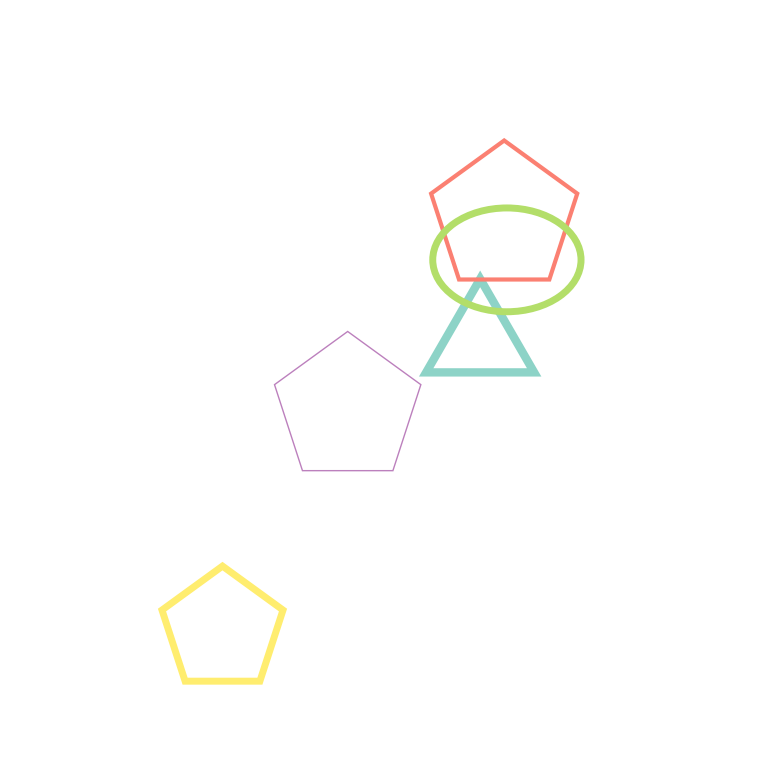[{"shape": "triangle", "thickness": 3, "radius": 0.4, "center": [0.624, 0.557]}, {"shape": "pentagon", "thickness": 1.5, "radius": 0.5, "center": [0.655, 0.718]}, {"shape": "oval", "thickness": 2.5, "radius": 0.48, "center": [0.658, 0.663]}, {"shape": "pentagon", "thickness": 0.5, "radius": 0.5, "center": [0.452, 0.47]}, {"shape": "pentagon", "thickness": 2.5, "radius": 0.41, "center": [0.289, 0.182]}]